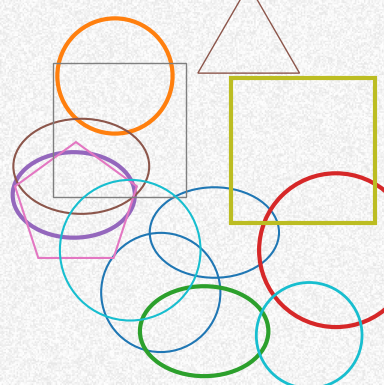[{"shape": "circle", "thickness": 1.5, "radius": 0.77, "center": [0.418, 0.24]}, {"shape": "oval", "thickness": 1.5, "radius": 0.84, "center": [0.557, 0.396]}, {"shape": "circle", "thickness": 3, "radius": 0.75, "center": [0.299, 0.803]}, {"shape": "oval", "thickness": 3, "radius": 0.83, "center": [0.53, 0.14]}, {"shape": "circle", "thickness": 3, "radius": 1.0, "center": [0.873, 0.35]}, {"shape": "oval", "thickness": 3, "radius": 0.79, "center": [0.192, 0.494]}, {"shape": "triangle", "thickness": 1, "radius": 0.76, "center": [0.646, 0.886]}, {"shape": "oval", "thickness": 1.5, "radius": 0.88, "center": [0.211, 0.568]}, {"shape": "pentagon", "thickness": 1.5, "radius": 0.83, "center": [0.197, 0.465]}, {"shape": "square", "thickness": 1, "radius": 0.87, "center": [0.311, 0.662]}, {"shape": "square", "thickness": 3, "radius": 0.94, "center": [0.787, 0.61]}, {"shape": "circle", "thickness": 1.5, "radius": 0.91, "center": [0.338, 0.35]}, {"shape": "circle", "thickness": 2, "radius": 0.69, "center": [0.803, 0.129]}]